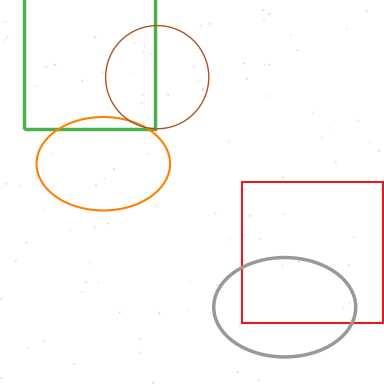[{"shape": "square", "thickness": 1.5, "radius": 0.92, "center": [0.811, 0.345]}, {"shape": "square", "thickness": 2.5, "radius": 0.85, "center": [0.233, 0.835]}, {"shape": "oval", "thickness": 1.5, "radius": 0.87, "center": [0.268, 0.575]}, {"shape": "circle", "thickness": 1, "radius": 0.67, "center": [0.408, 0.8]}, {"shape": "oval", "thickness": 2.5, "radius": 0.92, "center": [0.74, 0.202]}]